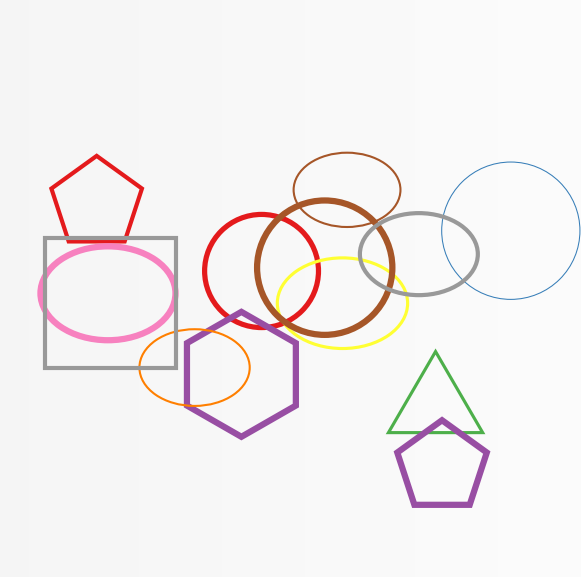[{"shape": "circle", "thickness": 2.5, "radius": 0.49, "center": [0.45, 0.53]}, {"shape": "pentagon", "thickness": 2, "radius": 0.41, "center": [0.166, 0.647]}, {"shape": "circle", "thickness": 0.5, "radius": 0.59, "center": [0.879, 0.6]}, {"shape": "triangle", "thickness": 1.5, "radius": 0.47, "center": [0.749, 0.297]}, {"shape": "pentagon", "thickness": 3, "radius": 0.4, "center": [0.76, 0.19]}, {"shape": "hexagon", "thickness": 3, "radius": 0.54, "center": [0.415, 0.351]}, {"shape": "oval", "thickness": 1, "radius": 0.47, "center": [0.335, 0.363]}, {"shape": "oval", "thickness": 1.5, "radius": 0.56, "center": [0.589, 0.474]}, {"shape": "circle", "thickness": 3, "radius": 0.58, "center": [0.559, 0.536]}, {"shape": "oval", "thickness": 1, "radius": 0.46, "center": [0.597, 0.67]}, {"shape": "oval", "thickness": 3, "radius": 0.58, "center": [0.186, 0.491]}, {"shape": "square", "thickness": 2, "radius": 0.57, "center": [0.19, 0.474]}, {"shape": "oval", "thickness": 2, "radius": 0.51, "center": [0.721, 0.559]}]